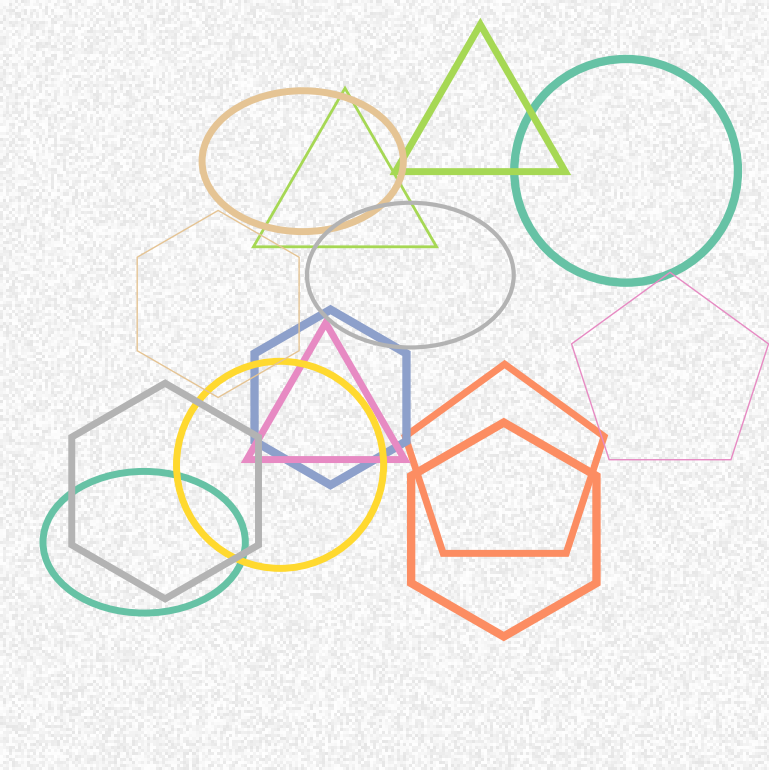[{"shape": "oval", "thickness": 2.5, "radius": 0.66, "center": [0.187, 0.296]}, {"shape": "circle", "thickness": 3, "radius": 0.73, "center": [0.813, 0.778]}, {"shape": "hexagon", "thickness": 3, "radius": 0.69, "center": [0.654, 0.312]}, {"shape": "pentagon", "thickness": 2.5, "radius": 0.68, "center": [0.655, 0.391]}, {"shape": "hexagon", "thickness": 3, "radius": 0.57, "center": [0.429, 0.484]}, {"shape": "pentagon", "thickness": 0.5, "radius": 0.67, "center": [0.87, 0.512]}, {"shape": "triangle", "thickness": 2.5, "radius": 0.59, "center": [0.423, 0.462]}, {"shape": "triangle", "thickness": 2.5, "radius": 0.64, "center": [0.624, 0.841]}, {"shape": "triangle", "thickness": 1, "radius": 0.69, "center": [0.448, 0.748]}, {"shape": "circle", "thickness": 2.5, "radius": 0.67, "center": [0.364, 0.396]}, {"shape": "hexagon", "thickness": 0.5, "radius": 0.61, "center": [0.283, 0.605]}, {"shape": "oval", "thickness": 2.5, "radius": 0.65, "center": [0.393, 0.791]}, {"shape": "hexagon", "thickness": 2.5, "radius": 0.7, "center": [0.214, 0.362]}, {"shape": "oval", "thickness": 1.5, "radius": 0.67, "center": [0.533, 0.643]}]